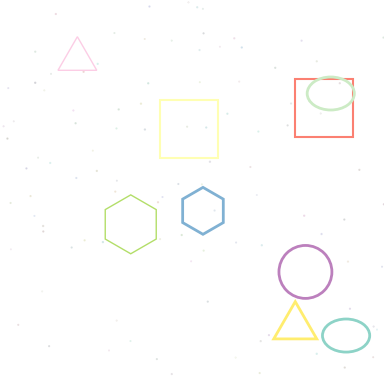[{"shape": "oval", "thickness": 2, "radius": 0.31, "center": [0.899, 0.128]}, {"shape": "square", "thickness": 1.5, "radius": 0.38, "center": [0.491, 0.666]}, {"shape": "square", "thickness": 1.5, "radius": 0.38, "center": [0.841, 0.72]}, {"shape": "hexagon", "thickness": 2, "radius": 0.3, "center": [0.527, 0.452]}, {"shape": "hexagon", "thickness": 1, "radius": 0.38, "center": [0.34, 0.417]}, {"shape": "triangle", "thickness": 1, "radius": 0.29, "center": [0.201, 0.846]}, {"shape": "circle", "thickness": 2, "radius": 0.34, "center": [0.793, 0.294]}, {"shape": "oval", "thickness": 2, "radius": 0.31, "center": [0.859, 0.757]}, {"shape": "triangle", "thickness": 2, "radius": 0.32, "center": [0.767, 0.152]}]